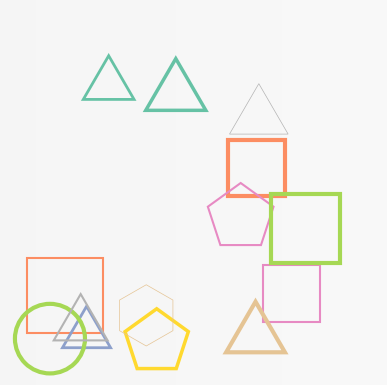[{"shape": "triangle", "thickness": 2.5, "radius": 0.45, "center": [0.454, 0.758]}, {"shape": "triangle", "thickness": 2, "radius": 0.38, "center": [0.28, 0.78]}, {"shape": "square", "thickness": 3, "radius": 0.36, "center": [0.662, 0.563]}, {"shape": "square", "thickness": 1.5, "radius": 0.49, "center": [0.167, 0.232]}, {"shape": "triangle", "thickness": 2, "radius": 0.36, "center": [0.223, 0.133]}, {"shape": "square", "thickness": 1.5, "radius": 0.37, "center": [0.752, 0.237]}, {"shape": "pentagon", "thickness": 1.5, "radius": 0.45, "center": [0.621, 0.436]}, {"shape": "square", "thickness": 3, "radius": 0.45, "center": [0.789, 0.407]}, {"shape": "circle", "thickness": 3, "radius": 0.45, "center": [0.129, 0.12]}, {"shape": "pentagon", "thickness": 2.5, "radius": 0.43, "center": [0.404, 0.112]}, {"shape": "triangle", "thickness": 3, "radius": 0.44, "center": [0.659, 0.129]}, {"shape": "hexagon", "thickness": 0.5, "radius": 0.4, "center": [0.377, 0.181]}, {"shape": "triangle", "thickness": 0.5, "radius": 0.44, "center": [0.668, 0.695]}, {"shape": "triangle", "thickness": 1.5, "radius": 0.4, "center": [0.208, 0.156]}]